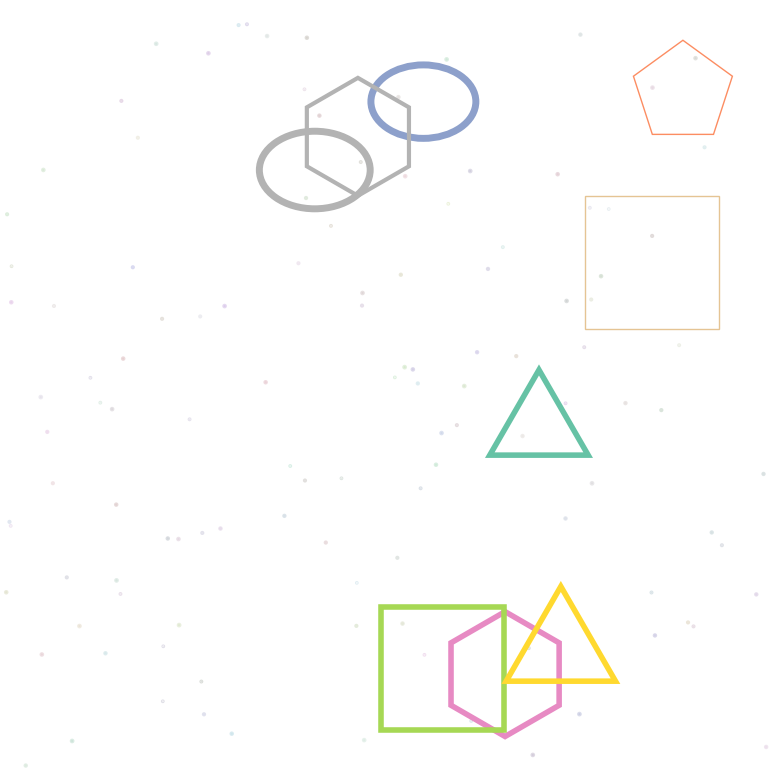[{"shape": "triangle", "thickness": 2, "radius": 0.37, "center": [0.7, 0.446]}, {"shape": "pentagon", "thickness": 0.5, "radius": 0.34, "center": [0.887, 0.88]}, {"shape": "oval", "thickness": 2.5, "radius": 0.34, "center": [0.55, 0.868]}, {"shape": "hexagon", "thickness": 2, "radius": 0.41, "center": [0.656, 0.125]}, {"shape": "square", "thickness": 2, "radius": 0.4, "center": [0.574, 0.132]}, {"shape": "triangle", "thickness": 2, "radius": 0.41, "center": [0.728, 0.156]}, {"shape": "square", "thickness": 0.5, "radius": 0.43, "center": [0.847, 0.659]}, {"shape": "hexagon", "thickness": 1.5, "radius": 0.38, "center": [0.465, 0.822]}, {"shape": "oval", "thickness": 2.5, "radius": 0.36, "center": [0.409, 0.779]}]